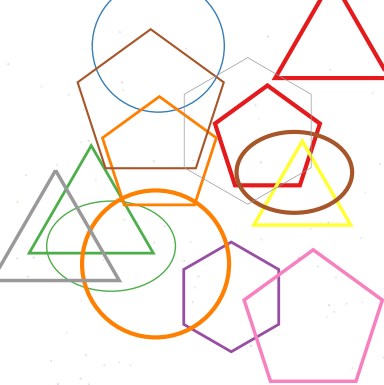[{"shape": "pentagon", "thickness": 3, "radius": 0.72, "center": [0.695, 0.635]}, {"shape": "triangle", "thickness": 3, "radius": 0.86, "center": [0.863, 0.883]}, {"shape": "circle", "thickness": 1, "radius": 0.86, "center": [0.411, 0.88]}, {"shape": "oval", "thickness": 1, "radius": 0.84, "center": [0.288, 0.361]}, {"shape": "triangle", "thickness": 2, "radius": 0.93, "center": [0.237, 0.436]}, {"shape": "hexagon", "thickness": 2, "radius": 0.71, "center": [0.601, 0.229]}, {"shape": "pentagon", "thickness": 2, "radius": 0.78, "center": [0.414, 0.594]}, {"shape": "circle", "thickness": 3, "radius": 0.95, "center": [0.404, 0.314]}, {"shape": "triangle", "thickness": 2.5, "radius": 0.73, "center": [0.785, 0.488]}, {"shape": "oval", "thickness": 3, "radius": 0.75, "center": [0.765, 0.552]}, {"shape": "pentagon", "thickness": 1.5, "radius": 1.0, "center": [0.391, 0.724]}, {"shape": "pentagon", "thickness": 2.5, "radius": 0.94, "center": [0.814, 0.162]}, {"shape": "hexagon", "thickness": 0.5, "radius": 0.95, "center": [0.643, 0.66]}, {"shape": "triangle", "thickness": 2.5, "radius": 0.95, "center": [0.144, 0.367]}]